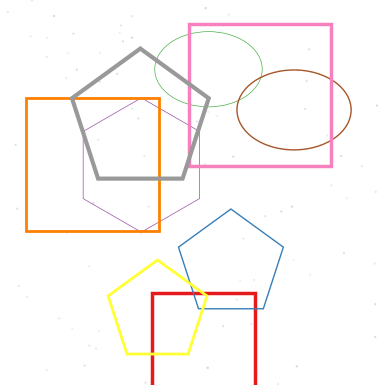[{"shape": "square", "thickness": 2.5, "radius": 0.67, "center": [0.528, 0.106]}, {"shape": "pentagon", "thickness": 1, "radius": 0.72, "center": [0.6, 0.314]}, {"shape": "oval", "thickness": 0.5, "radius": 0.7, "center": [0.542, 0.82]}, {"shape": "hexagon", "thickness": 0.5, "radius": 0.87, "center": [0.367, 0.571]}, {"shape": "square", "thickness": 2, "radius": 0.86, "center": [0.241, 0.573]}, {"shape": "pentagon", "thickness": 2, "radius": 0.68, "center": [0.409, 0.19]}, {"shape": "oval", "thickness": 1, "radius": 0.74, "center": [0.764, 0.714]}, {"shape": "square", "thickness": 2.5, "radius": 0.92, "center": [0.675, 0.752]}, {"shape": "pentagon", "thickness": 3, "radius": 0.93, "center": [0.364, 0.687]}]